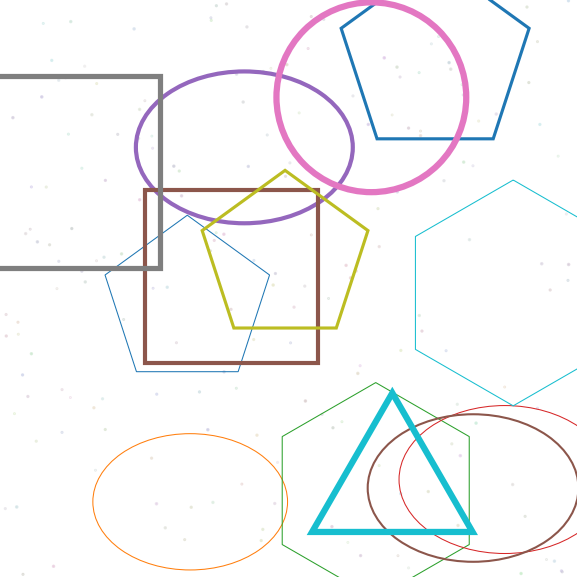[{"shape": "pentagon", "thickness": 1.5, "radius": 0.86, "center": [0.753, 0.897]}, {"shape": "pentagon", "thickness": 0.5, "radius": 0.75, "center": [0.324, 0.477]}, {"shape": "oval", "thickness": 0.5, "radius": 0.84, "center": [0.329, 0.13]}, {"shape": "hexagon", "thickness": 0.5, "radius": 0.93, "center": [0.651, 0.15]}, {"shape": "oval", "thickness": 0.5, "radius": 0.91, "center": [0.874, 0.169]}, {"shape": "oval", "thickness": 2, "radius": 0.94, "center": [0.423, 0.744]}, {"shape": "oval", "thickness": 1, "radius": 0.91, "center": [0.819, 0.154]}, {"shape": "square", "thickness": 2, "radius": 0.75, "center": [0.401, 0.52]}, {"shape": "circle", "thickness": 3, "radius": 0.82, "center": [0.643, 0.831]}, {"shape": "square", "thickness": 2.5, "radius": 0.83, "center": [0.112, 0.701]}, {"shape": "pentagon", "thickness": 1.5, "radius": 0.75, "center": [0.494, 0.553]}, {"shape": "triangle", "thickness": 3, "radius": 0.8, "center": [0.679, 0.158]}, {"shape": "hexagon", "thickness": 0.5, "radius": 0.98, "center": [0.889, 0.492]}]